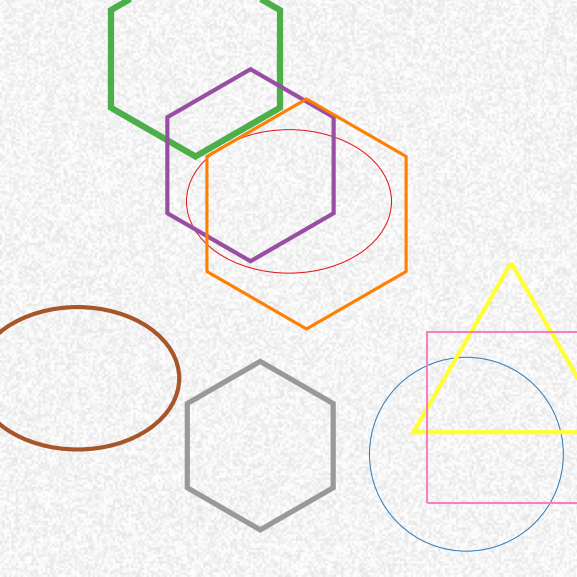[{"shape": "oval", "thickness": 0.5, "radius": 0.89, "center": [0.5, 0.65]}, {"shape": "circle", "thickness": 0.5, "radius": 0.84, "center": [0.808, 0.213]}, {"shape": "hexagon", "thickness": 3, "radius": 0.84, "center": [0.338, 0.897]}, {"shape": "hexagon", "thickness": 2, "radius": 0.83, "center": [0.434, 0.713]}, {"shape": "hexagon", "thickness": 1.5, "radius": 1.0, "center": [0.531, 0.629]}, {"shape": "triangle", "thickness": 2, "radius": 0.98, "center": [0.885, 0.348]}, {"shape": "oval", "thickness": 2, "radius": 0.88, "center": [0.134, 0.344]}, {"shape": "square", "thickness": 1, "radius": 0.74, "center": [0.888, 0.277]}, {"shape": "hexagon", "thickness": 2.5, "radius": 0.73, "center": [0.451, 0.227]}]